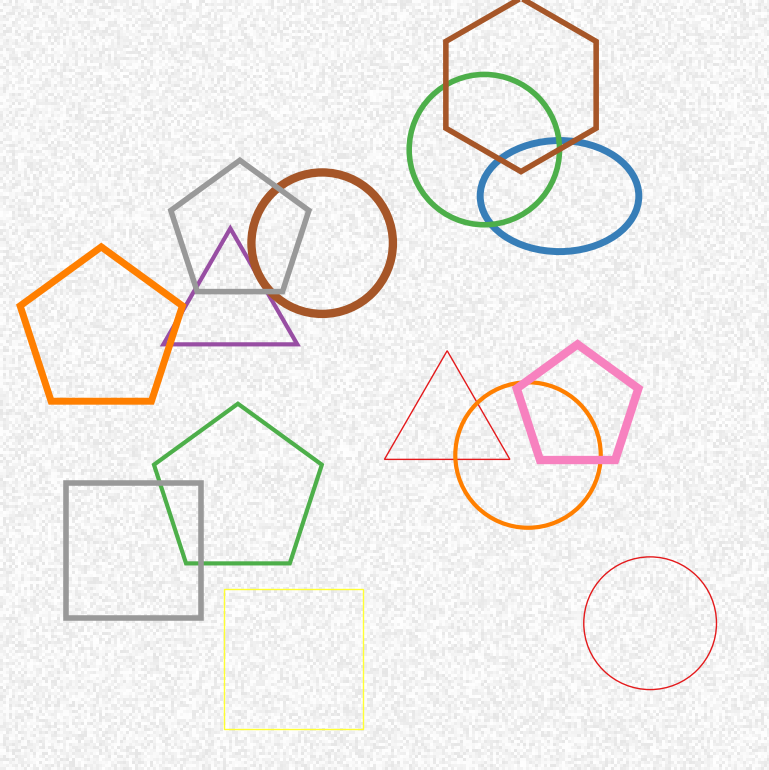[{"shape": "triangle", "thickness": 0.5, "radius": 0.47, "center": [0.581, 0.45]}, {"shape": "circle", "thickness": 0.5, "radius": 0.43, "center": [0.844, 0.191]}, {"shape": "oval", "thickness": 2.5, "radius": 0.52, "center": [0.727, 0.745]}, {"shape": "circle", "thickness": 2, "radius": 0.49, "center": [0.629, 0.806]}, {"shape": "pentagon", "thickness": 1.5, "radius": 0.57, "center": [0.309, 0.361]}, {"shape": "triangle", "thickness": 1.5, "radius": 0.5, "center": [0.299, 0.603]}, {"shape": "pentagon", "thickness": 2.5, "radius": 0.55, "center": [0.132, 0.569]}, {"shape": "circle", "thickness": 1.5, "radius": 0.47, "center": [0.686, 0.409]}, {"shape": "square", "thickness": 0.5, "radius": 0.45, "center": [0.381, 0.144]}, {"shape": "hexagon", "thickness": 2, "radius": 0.56, "center": [0.677, 0.89]}, {"shape": "circle", "thickness": 3, "radius": 0.46, "center": [0.418, 0.684]}, {"shape": "pentagon", "thickness": 3, "radius": 0.42, "center": [0.75, 0.47]}, {"shape": "square", "thickness": 2, "radius": 0.44, "center": [0.173, 0.285]}, {"shape": "pentagon", "thickness": 2, "radius": 0.47, "center": [0.312, 0.698]}]